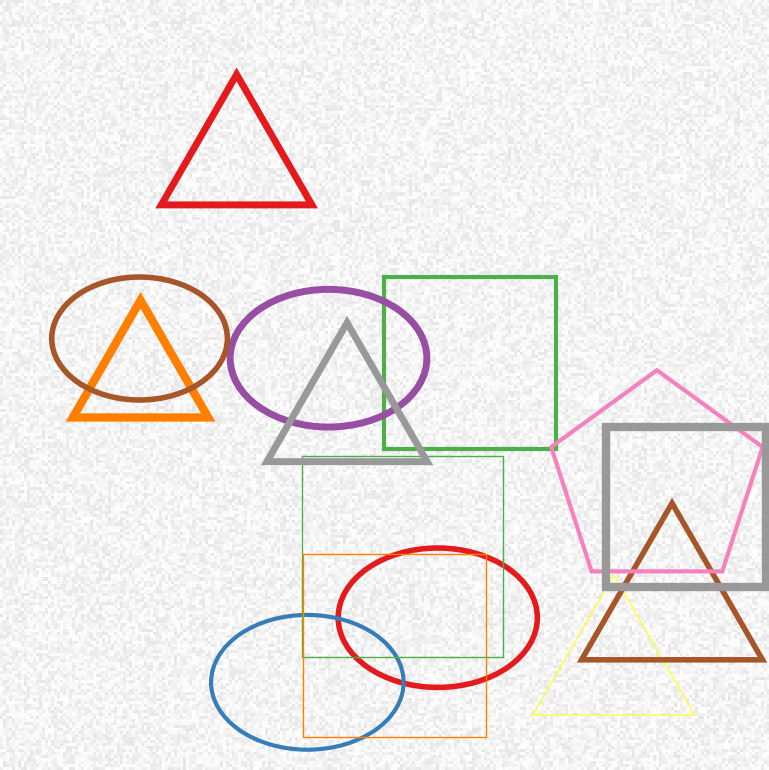[{"shape": "oval", "thickness": 2, "radius": 0.65, "center": [0.569, 0.198]}, {"shape": "triangle", "thickness": 2.5, "radius": 0.56, "center": [0.307, 0.79]}, {"shape": "oval", "thickness": 1.5, "radius": 0.63, "center": [0.399, 0.114]}, {"shape": "square", "thickness": 0.5, "radius": 0.65, "center": [0.523, 0.278]}, {"shape": "square", "thickness": 1.5, "radius": 0.56, "center": [0.61, 0.529]}, {"shape": "oval", "thickness": 2.5, "radius": 0.64, "center": [0.427, 0.535]}, {"shape": "triangle", "thickness": 3, "radius": 0.51, "center": [0.183, 0.509]}, {"shape": "square", "thickness": 0.5, "radius": 0.59, "center": [0.512, 0.162]}, {"shape": "triangle", "thickness": 0.5, "radius": 0.61, "center": [0.797, 0.132]}, {"shape": "oval", "thickness": 2, "radius": 0.57, "center": [0.181, 0.56]}, {"shape": "triangle", "thickness": 2, "radius": 0.68, "center": [0.873, 0.211]}, {"shape": "pentagon", "thickness": 1.5, "radius": 0.72, "center": [0.853, 0.375]}, {"shape": "triangle", "thickness": 2.5, "radius": 0.6, "center": [0.451, 0.461]}, {"shape": "square", "thickness": 3, "radius": 0.52, "center": [0.891, 0.342]}]